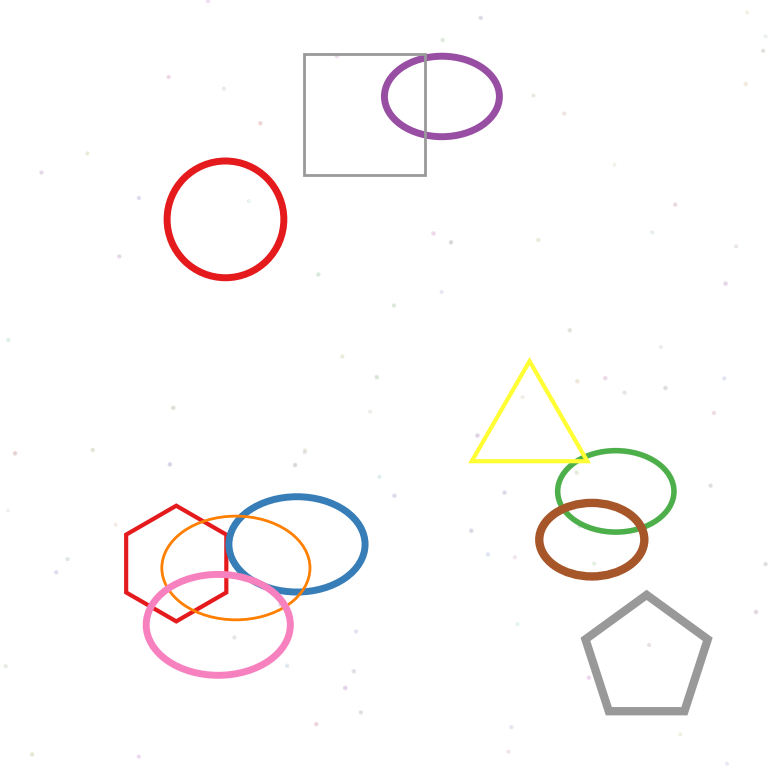[{"shape": "circle", "thickness": 2.5, "radius": 0.38, "center": [0.293, 0.715]}, {"shape": "hexagon", "thickness": 1.5, "radius": 0.38, "center": [0.229, 0.268]}, {"shape": "oval", "thickness": 2.5, "radius": 0.44, "center": [0.386, 0.293]}, {"shape": "oval", "thickness": 2, "radius": 0.38, "center": [0.8, 0.362]}, {"shape": "oval", "thickness": 2.5, "radius": 0.37, "center": [0.574, 0.875]}, {"shape": "oval", "thickness": 1, "radius": 0.48, "center": [0.306, 0.262]}, {"shape": "triangle", "thickness": 1.5, "radius": 0.43, "center": [0.688, 0.444]}, {"shape": "oval", "thickness": 3, "radius": 0.34, "center": [0.769, 0.299]}, {"shape": "oval", "thickness": 2.5, "radius": 0.47, "center": [0.283, 0.189]}, {"shape": "pentagon", "thickness": 3, "radius": 0.42, "center": [0.84, 0.144]}, {"shape": "square", "thickness": 1, "radius": 0.39, "center": [0.473, 0.851]}]